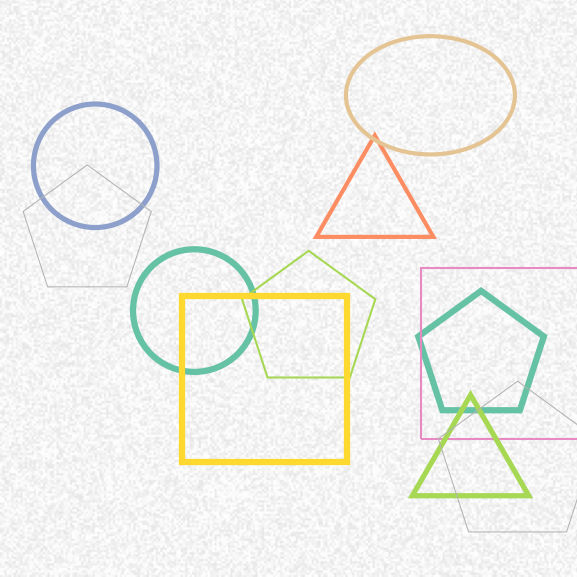[{"shape": "pentagon", "thickness": 3, "radius": 0.57, "center": [0.833, 0.381]}, {"shape": "circle", "thickness": 3, "radius": 0.53, "center": [0.337, 0.461]}, {"shape": "triangle", "thickness": 2, "radius": 0.59, "center": [0.649, 0.648]}, {"shape": "circle", "thickness": 2.5, "radius": 0.53, "center": [0.165, 0.712]}, {"shape": "square", "thickness": 1, "radius": 0.74, "center": [0.876, 0.388]}, {"shape": "triangle", "thickness": 2.5, "radius": 0.58, "center": [0.815, 0.199]}, {"shape": "pentagon", "thickness": 1, "radius": 0.61, "center": [0.535, 0.444]}, {"shape": "square", "thickness": 3, "radius": 0.72, "center": [0.458, 0.343]}, {"shape": "oval", "thickness": 2, "radius": 0.73, "center": [0.745, 0.834]}, {"shape": "pentagon", "thickness": 0.5, "radius": 0.58, "center": [0.151, 0.597]}, {"shape": "pentagon", "thickness": 0.5, "radius": 0.72, "center": [0.896, 0.195]}]